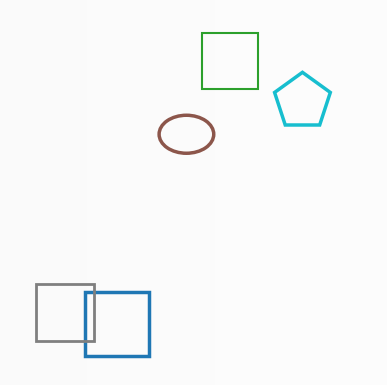[{"shape": "square", "thickness": 2.5, "radius": 0.41, "center": [0.302, 0.159]}, {"shape": "square", "thickness": 1.5, "radius": 0.36, "center": [0.594, 0.842]}, {"shape": "oval", "thickness": 2.5, "radius": 0.35, "center": [0.481, 0.651]}, {"shape": "square", "thickness": 2, "radius": 0.37, "center": [0.168, 0.189]}, {"shape": "pentagon", "thickness": 2.5, "radius": 0.38, "center": [0.781, 0.736]}]